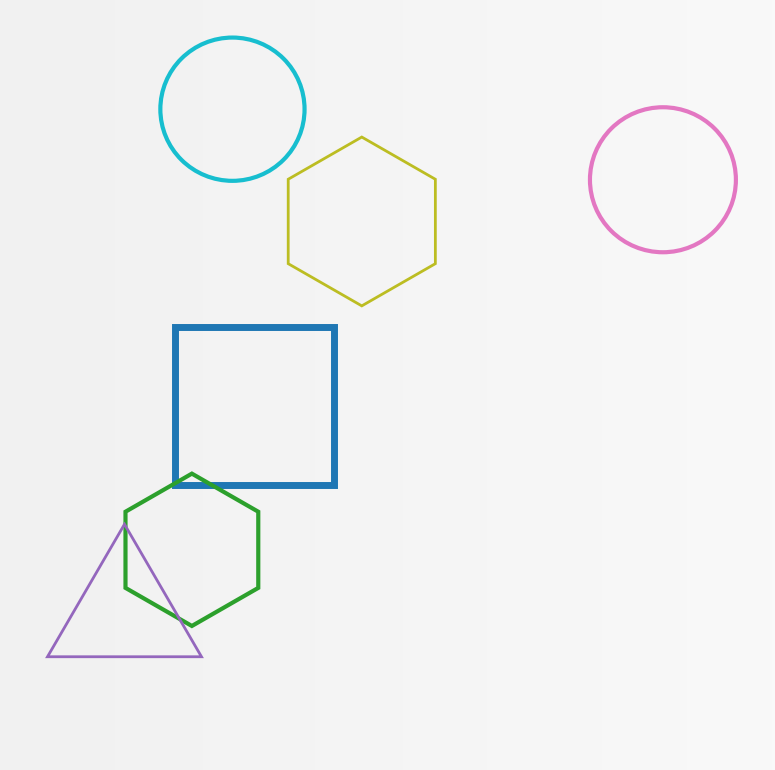[{"shape": "square", "thickness": 2.5, "radius": 0.51, "center": [0.328, 0.473]}, {"shape": "hexagon", "thickness": 1.5, "radius": 0.49, "center": [0.248, 0.286]}, {"shape": "triangle", "thickness": 1, "radius": 0.57, "center": [0.161, 0.204]}, {"shape": "circle", "thickness": 1.5, "radius": 0.47, "center": [0.855, 0.767]}, {"shape": "hexagon", "thickness": 1, "radius": 0.55, "center": [0.467, 0.712]}, {"shape": "circle", "thickness": 1.5, "radius": 0.47, "center": [0.3, 0.858]}]